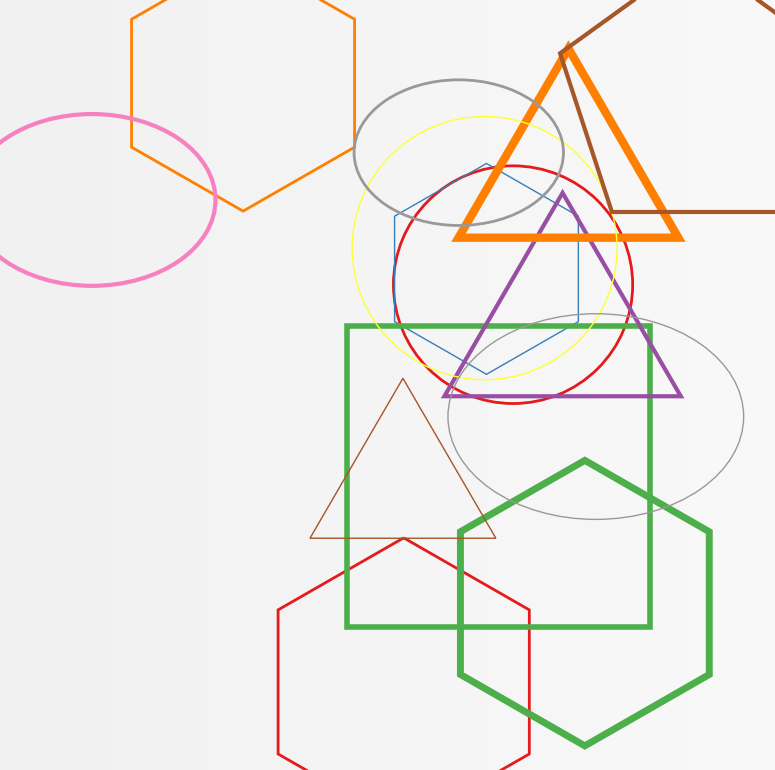[{"shape": "circle", "thickness": 1, "radius": 0.77, "center": [0.662, 0.63]}, {"shape": "hexagon", "thickness": 1, "radius": 0.94, "center": [0.521, 0.114]}, {"shape": "hexagon", "thickness": 0.5, "radius": 0.68, "center": [0.628, 0.651]}, {"shape": "square", "thickness": 2, "radius": 0.98, "center": [0.644, 0.381]}, {"shape": "hexagon", "thickness": 2.5, "radius": 0.93, "center": [0.755, 0.217]}, {"shape": "triangle", "thickness": 1.5, "radius": 0.88, "center": [0.726, 0.573]}, {"shape": "hexagon", "thickness": 1, "radius": 0.83, "center": [0.314, 0.892]}, {"shape": "triangle", "thickness": 3, "radius": 0.82, "center": [0.733, 0.773]}, {"shape": "circle", "thickness": 0.5, "radius": 0.85, "center": [0.625, 0.678]}, {"shape": "pentagon", "thickness": 1.5, "radius": 0.92, "center": [0.898, 0.874]}, {"shape": "triangle", "thickness": 0.5, "radius": 0.69, "center": [0.52, 0.37]}, {"shape": "oval", "thickness": 1.5, "radius": 0.8, "center": [0.119, 0.74]}, {"shape": "oval", "thickness": 0.5, "radius": 0.95, "center": [0.769, 0.459]}, {"shape": "oval", "thickness": 1, "radius": 0.68, "center": [0.592, 0.802]}]